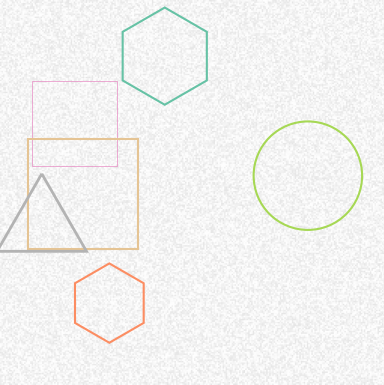[{"shape": "hexagon", "thickness": 1.5, "radius": 0.63, "center": [0.428, 0.854]}, {"shape": "hexagon", "thickness": 1.5, "radius": 0.52, "center": [0.284, 0.213]}, {"shape": "square", "thickness": 0.5, "radius": 0.55, "center": [0.194, 0.679]}, {"shape": "circle", "thickness": 1.5, "radius": 0.7, "center": [0.8, 0.544]}, {"shape": "square", "thickness": 1.5, "radius": 0.71, "center": [0.216, 0.496]}, {"shape": "triangle", "thickness": 2, "radius": 0.67, "center": [0.109, 0.414]}]